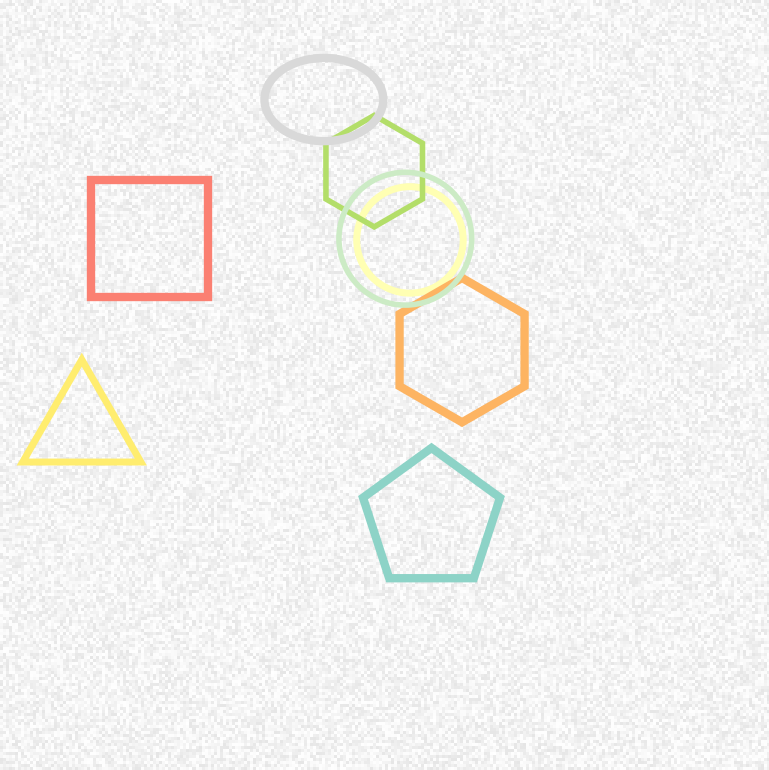[{"shape": "pentagon", "thickness": 3, "radius": 0.47, "center": [0.56, 0.325]}, {"shape": "circle", "thickness": 2.5, "radius": 0.35, "center": [0.532, 0.688]}, {"shape": "square", "thickness": 3, "radius": 0.38, "center": [0.194, 0.69]}, {"shape": "hexagon", "thickness": 3, "radius": 0.47, "center": [0.6, 0.545]}, {"shape": "hexagon", "thickness": 2, "radius": 0.36, "center": [0.486, 0.778]}, {"shape": "oval", "thickness": 3, "radius": 0.39, "center": [0.421, 0.871]}, {"shape": "circle", "thickness": 2, "radius": 0.43, "center": [0.526, 0.69]}, {"shape": "triangle", "thickness": 2.5, "radius": 0.44, "center": [0.106, 0.444]}]